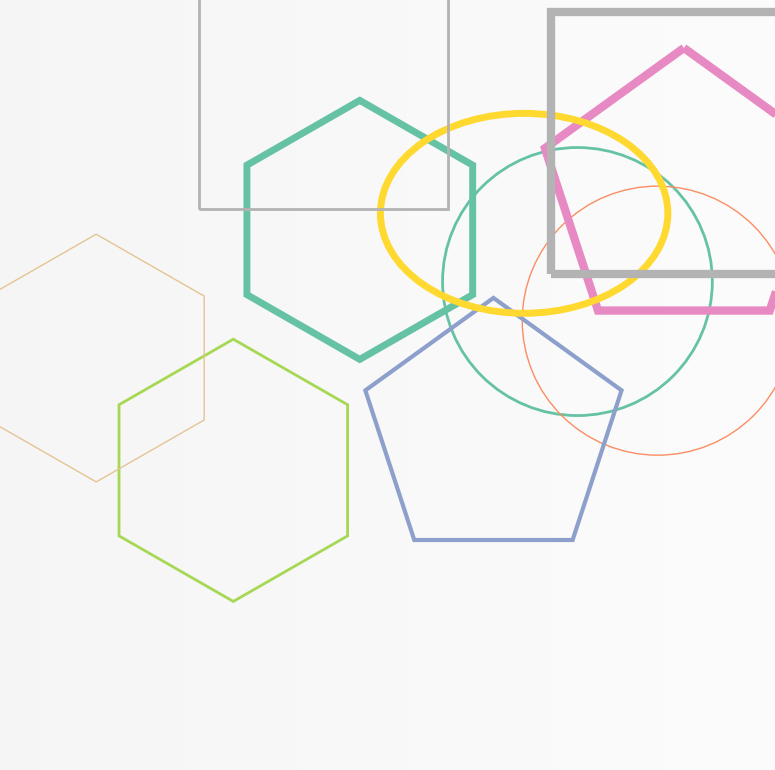[{"shape": "hexagon", "thickness": 2.5, "radius": 0.84, "center": [0.464, 0.701]}, {"shape": "circle", "thickness": 1, "radius": 0.87, "center": [0.745, 0.634]}, {"shape": "circle", "thickness": 0.5, "radius": 0.87, "center": [0.849, 0.584]}, {"shape": "pentagon", "thickness": 1.5, "radius": 0.87, "center": [0.637, 0.439]}, {"shape": "pentagon", "thickness": 3, "radius": 0.94, "center": [0.882, 0.749]}, {"shape": "hexagon", "thickness": 1, "radius": 0.85, "center": [0.301, 0.389]}, {"shape": "oval", "thickness": 2.5, "radius": 0.93, "center": [0.676, 0.723]}, {"shape": "hexagon", "thickness": 0.5, "radius": 0.8, "center": [0.124, 0.535]}, {"shape": "square", "thickness": 1, "radius": 0.8, "center": [0.418, 0.89]}, {"shape": "square", "thickness": 3, "radius": 0.85, "center": [0.881, 0.815]}]